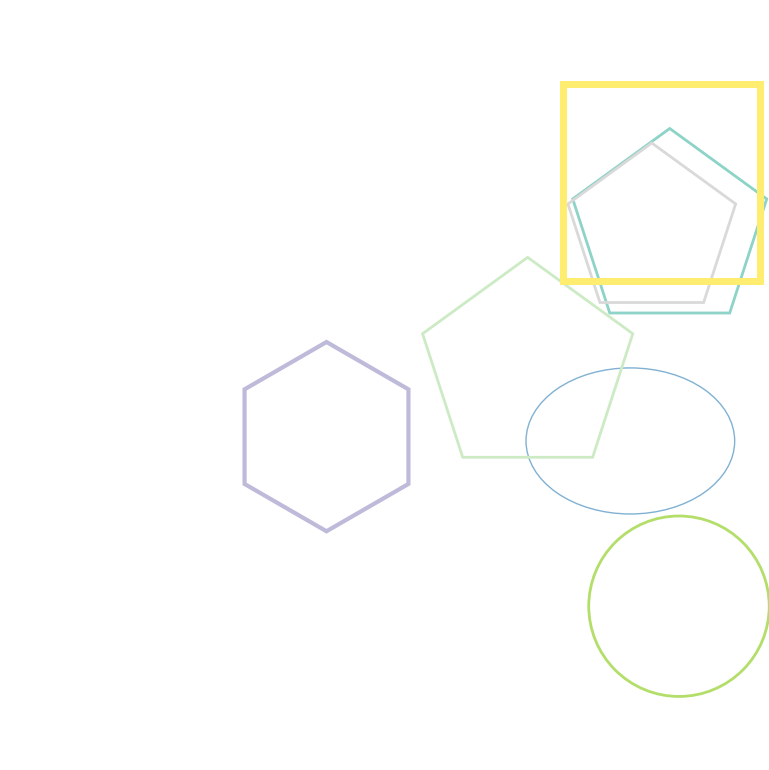[{"shape": "pentagon", "thickness": 1, "radius": 0.66, "center": [0.87, 0.701]}, {"shape": "hexagon", "thickness": 1.5, "radius": 0.61, "center": [0.424, 0.433]}, {"shape": "oval", "thickness": 0.5, "radius": 0.68, "center": [0.819, 0.427]}, {"shape": "circle", "thickness": 1, "radius": 0.59, "center": [0.882, 0.213]}, {"shape": "pentagon", "thickness": 1, "radius": 0.57, "center": [0.846, 0.7]}, {"shape": "pentagon", "thickness": 1, "radius": 0.72, "center": [0.685, 0.522]}, {"shape": "square", "thickness": 2.5, "radius": 0.64, "center": [0.859, 0.763]}]